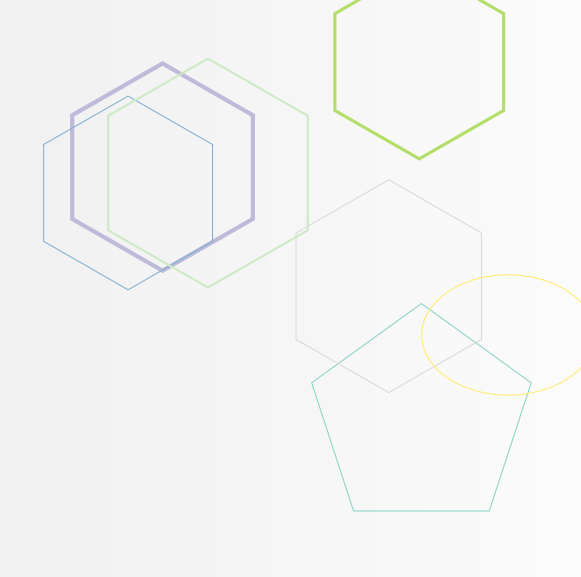[{"shape": "pentagon", "thickness": 0.5, "radius": 0.99, "center": [0.725, 0.275]}, {"shape": "hexagon", "thickness": 2, "radius": 0.9, "center": [0.28, 0.71]}, {"shape": "hexagon", "thickness": 0.5, "radius": 0.84, "center": [0.22, 0.665]}, {"shape": "hexagon", "thickness": 1.5, "radius": 0.84, "center": [0.721, 0.892]}, {"shape": "hexagon", "thickness": 0.5, "radius": 0.92, "center": [0.669, 0.504]}, {"shape": "hexagon", "thickness": 1, "radius": 0.99, "center": [0.358, 0.7]}, {"shape": "oval", "thickness": 0.5, "radius": 0.74, "center": [0.874, 0.419]}]